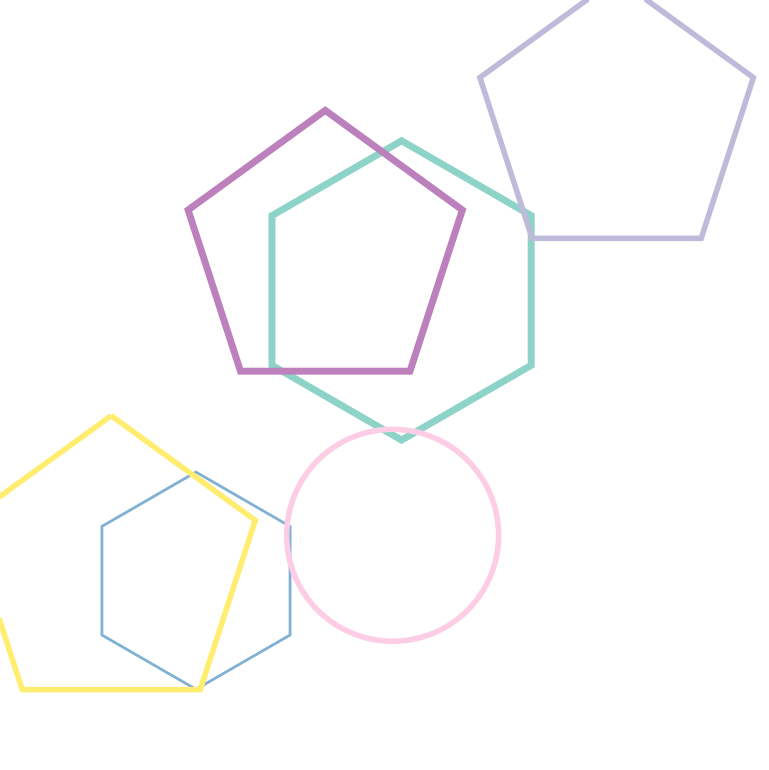[{"shape": "hexagon", "thickness": 2.5, "radius": 0.97, "center": [0.522, 0.623]}, {"shape": "pentagon", "thickness": 2, "radius": 0.93, "center": [0.801, 0.842]}, {"shape": "hexagon", "thickness": 1, "radius": 0.71, "center": [0.255, 0.246]}, {"shape": "circle", "thickness": 2, "radius": 0.69, "center": [0.51, 0.305]}, {"shape": "pentagon", "thickness": 2.5, "radius": 0.94, "center": [0.422, 0.669]}, {"shape": "pentagon", "thickness": 2, "radius": 0.98, "center": [0.144, 0.263]}]